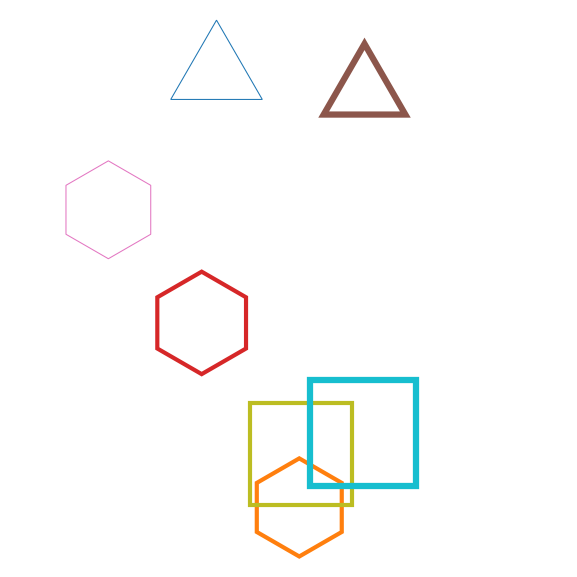[{"shape": "triangle", "thickness": 0.5, "radius": 0.46, "center": [0.375, 0.873]}, {"shape": "hexagon", "thickness": 2, "radius": 0.42, "center": [0.518, 0.12]}, {"shape": "hexagon", "thickness": 2, "radius": 0.44, "center": [0.349, 0.44]}, {"shape": "triangle", "thickness": 3, "radius": 0.41, "center": [0.631, 0.842]}, {"shape": "hexagon", "thickness": 0.5, "radius": 0.42, "center": [0.188, 0.636]}, {"shape": "square", "thickness": 2, "radius": 0.44, "center": [0.521, 0.213]}, {"shape": "square", "thickness": 3, "radius": 0.46, "center": [0.629, 0.249]}]